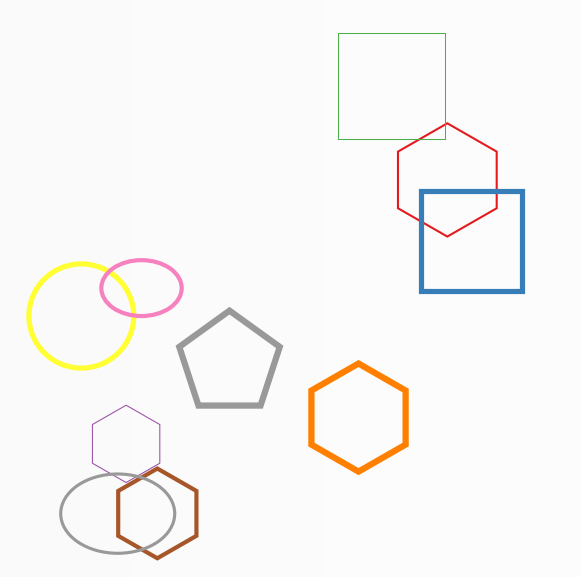[{"shape": "hexagon", "thickness": 1, "radius": 0.49, "center": [0.77, 0.688]}, {"shape": "square", "thickness": 2.5, "radius": 0.43, "center": [0.812, 0.581]}, {"shape": "square", "thickness": 0.5, "radius": 0.46, "center": [0.674, 0.85]}, {"shape": "hexagon", "thickness": 0.5, "radius": 0.33, "center": [0.217, 0.231]}, {"shape": "hexagon", "thickness": 3, "radius": 0.47, "center": [0.617, 0.276]}, {"shape": "circle", "thickness": 2.5, "radius": 0.45, "center": [0.14, 0.452]}, {"shape": "hexagon", "thickness": 2, "radius": 0.39, "center": [0.271, 0.11]}, {"shape": "oval", "thickness": 2, "radius": 0.35, "center": [0.243, 0.5]}, {"shape": "pentagon", "thickness": 3, "radius": 0.45, "center": [0.395, 0.37]}, {"shape": "oval", "thickness": 1.5, "radius": 0.49, "center": [0.203, 0.11]}]